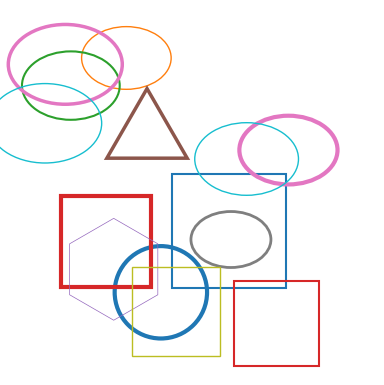[{"shape": "square", "thickness": 1.5, "radius": 0.74, "center": [0.596, 0.4]}, {"shape": "circle", "thickness": 3, "radius": 0.6, "center": [0.418, 0.241]}, {"shape": "oval", "thickness": 1, "radius": 0.58, "center": [0.328, 0.849]}, {"shape": "oval", "thickness": 1.5, "radius": 0.63, "center": [0.184, 0.778]}, {"shape": "square", "thickness": 3, "radius": 0.59, "center": [0.275, 0.373]}, {"shape": "square", "thickness": 1.5, "radius": 0.55, "center": [0.717, 0.16]}, {"shape": "hexagon", "thickness": 0.5, "radius": 0.66, "center": [0.295, 0.301]}, {"shape": "triangle", "thickness": 2.5, "radius": 0.6, "center": [0.382, 0.649]}, {"shape": "oval", "thickness": 3, "radius": 0.64, "center": [0.749, 0.61]}, {"shape": "oval", "thickness": 2.5, "radius": 0.74, "center": [0.17, 0.833]}, {"shape": "oval", "thickness": 2, "radius": 0.52, "center": [0.6, 0.378]}, {"shape": "square", "thickness": 1, "radius": 0.57, "center": [0.458, 0.191]}, {"shape": "oval", "thickness": 1, "radius": 0.67, "center": [0.641, 0.587]}, {"shape": "oval", "thickness": 1, "radius": 0.74, "center": [0.117, 0.68]}]